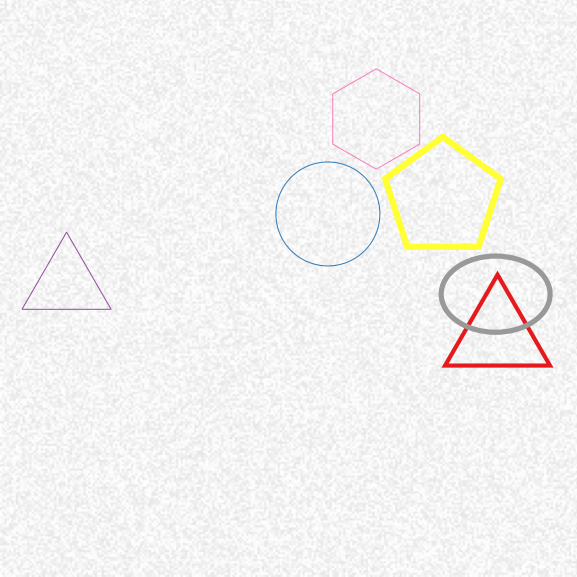[{"shape": "triangle", "thickness": 2, "radius": 0.52, "center": [0.862, 0.419]}, {"shape": "circle", "thickness": 0.5, "radius": 0.45, "center": [0.568, 0.629]}, {"shape": "triangle", "thickness": 0.5, "radius": 0.45, "center": [0.115, 0.508]}, {"shape": "pentagon", "thickness": 3, "radius": 0.53, "center": [0.767, 0.657]}, {"shape": "hexagon", "thickness": 0.5, "radius": 0.43, "center": [0.651, 0.793]}, {"shape": "oval", "thickness": 2.5, "radius": 0.47, "center": [0.858, 0.49]}]